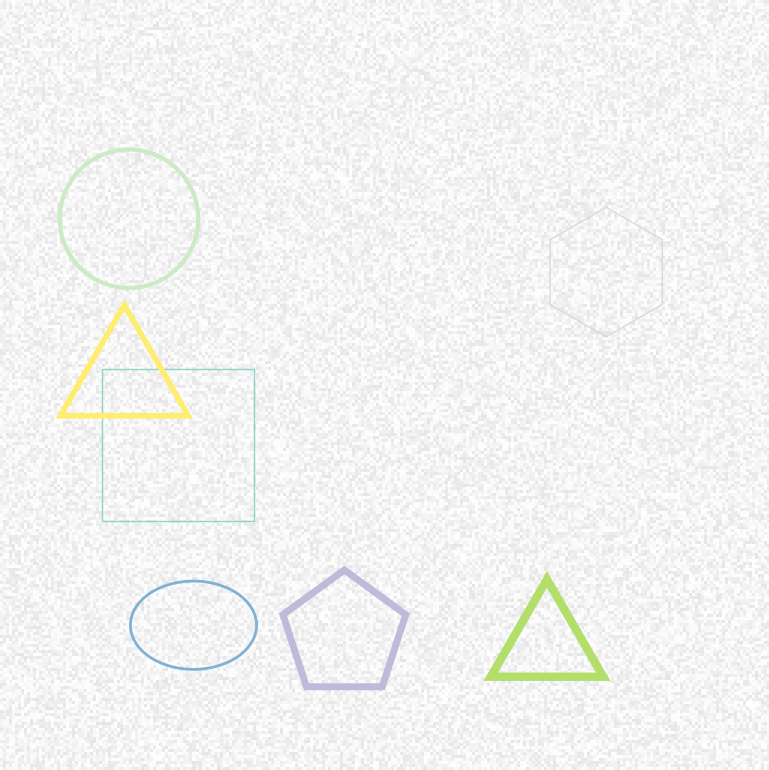[{"shape": "square", "thickness": 0.5, "radius": 0.5, "center": [0.231, 0.422]}, {"shape": "pentagon", "thickness": 2.5, "radius": 0.42, "center": [0.447, 0.176]}, {"shape": "oval", "thickness": 1, "radius": 0.41, "center": [0.251, 0.188]}, {"shape": "triangle", "thickness": 3, "radius": 0.42, "center": [0.71, 0.163]}, {"shape": "hexagon", "thickness": 0.5, "radius": 0.42, "center": [0.787, 0.647]}, {"shape": "circle", "thickness": 1.5, "radius": 0.45, "center": [0.167, 0.716]}, {"shape": "triangle", "thickness": 2, "radius": 0.48, "center": [0.161, 0.508]}]